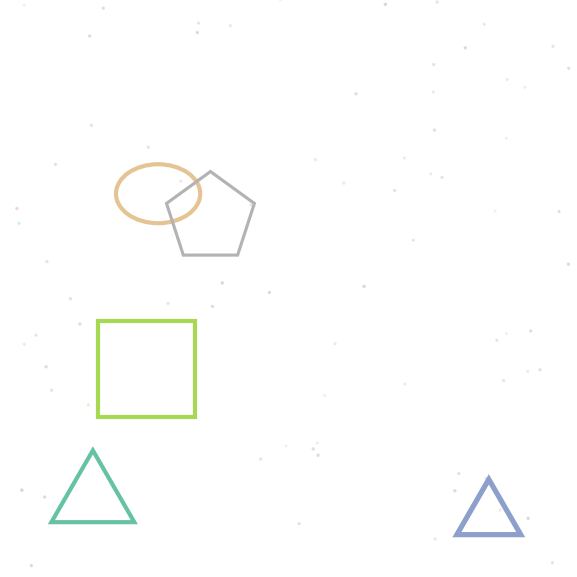[{"shape": "triangle", "thickness": 2, "radius": 0.41, "center": [0.161, 0.136]}, {"shape": "triangle", "thickness": 2.5, "radius": 0.32, "center": [0.846, 0.105]}, {"shape": "square", "thickness": 2, "radius": 0.42, "center": [0.253, 0.36]}, {"shape": "oval", "thickness": 2, "radius": 0.36, "center": [0.274, 0.664]}, {"shape": "pentagon", "thickness": 1.5, "radius": 0.4, "center": [0.364, 0.622]}]